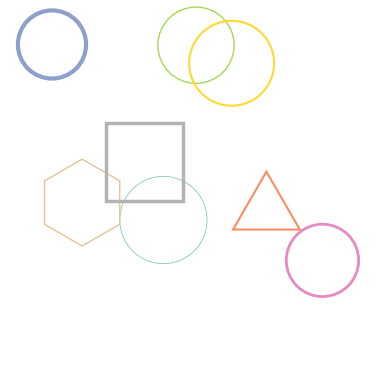[{"shape": "circle", "thickness": 0.5, "radius": 0.57, "center": [0.424, 0.429]}, {"shape": "triangle", "thickness": 1.5, "radius": 0.5, "center": [0.692, 0.454]}, {"shape": "circle", "thickness": 3, "radius": 0.44, "center": [0.135, 0.884]}, {"shape": "circle", "thickness": 2, "radius": 0.47, "center": [0.838, 0.324]}, {"shape": "circle", "thickness": 1, "radius": 0.5, "center": [0.509, 0.883]}, {"shape": "circle", "thickness": 1.5, "radius": 0.55, "center": [0.602, 0.836]}, {"shape": "hexagon", "thickness": 1, "radius": 0.56, "center": [0.213, 0.474]}, {"shape": "square", "thickness": 2.5, "radius": 0.5, "center": [0.376, 0.579]}]